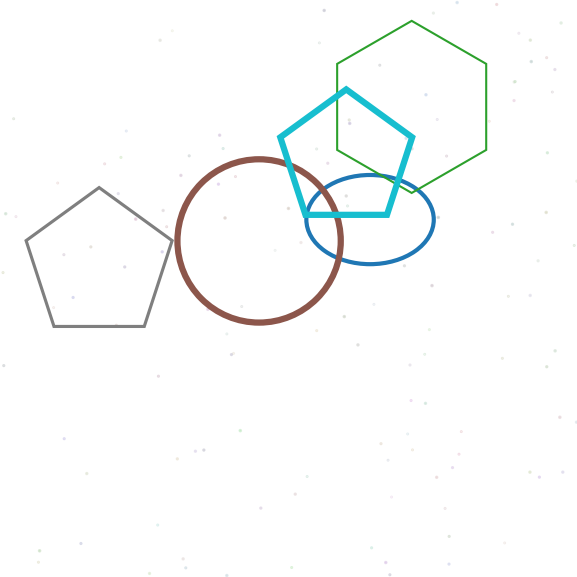[{"shape": "oval", "thickness": 2, "radius": 0.55, "center": [0.641, 0.619]}, {"shape": "hexagon", "thickness": 1, "radius": 0.75, "center": [0.713, 0.814]}, {"shape": "circle", "thickness": 3, "radius": 0.71, "center": [0.449, 0.582]}, {"shape": "pentagon", "thickness": 1.5, "radius": 0.66, "center": [0.172, 0.541]}, {"shape": "pentagon", "thickness": 3, "radius": 0.6, "center": [0.6, 0.724]}]